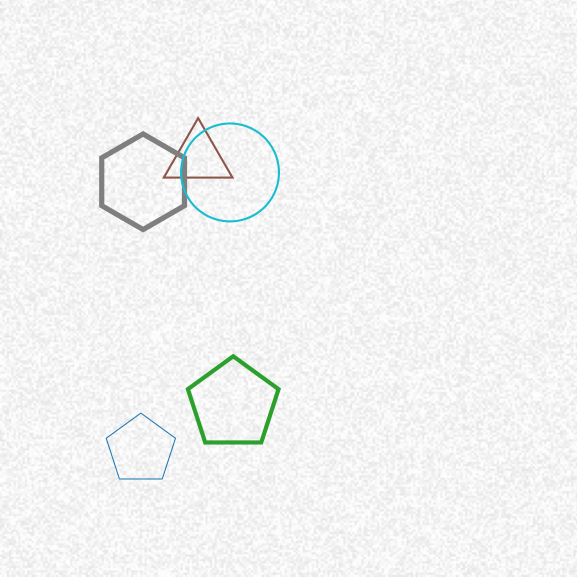[{"shape": "pentagon", "thickness": 0.5, "radius": 0.32, "center": [0.244, 0.221]}, {"shape": "pentagon", "thickness": 2, "radius": 0.41, "center": [0.404, 0.3]}, {"shape": "triangle", "thickness": 1, "radius": 0.34, "center": [0.343, 0.726]}, {"shape": "hexagon", "thickness": 2.5, "radius": 0.41, "center": [0.248, 0.684]}, {"shape": "circle", "thickness": 1, "radius": 0.42, "center": [0.398, 0.701]}]